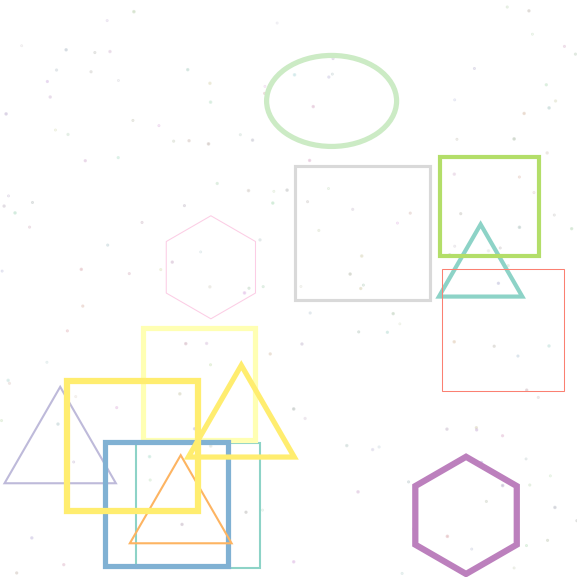[{"shape": "square", "thickness": 1, "radius": 0.54, "center": [0.343, 0.124]}, {"shape": "triangle", "thickness": 2, "radius": 0.42, "center": [0.832, 0.527]}, {"shape": "square", "thickness": 2.5, "radius": 0.49, "center": [0.345, 0.334]}, {"shape": "triangle", "thickness": 1, "radius": 0.56, "center": [0.104, 0.218]}, {"shape": "square", "thickness": 0.5, "radius": 0.53, "center": [0.87, 0.428]}, {"shape": "square", "thickness": 2.5, "radius": 0.53, "center": [0.288, 0.126]}, {"shape": "triangle", "thickness": 1, "radius": 0.51, "center": [0.313, 0.109]}, {"shape": "square", "thickness": 2, "radius": 0.43, "center": [0.847, 0.642]}, {"shape": "hexagon", "thickness": 0.5, "radius": 0.45, "center": [0.365, 0.536]}, {"shape": "square", "thickness": 1.5, "radius": 0.58, "center": [0.628, 0.596]}, {"shape": "hexagon", "thickness": 3, "radius": 0.51, "center": [0.807, 0.107]}, {"shape": "oval", "thickness": 2.5, "radius": 0.56, "center": [0.574, 0.824]}, {"shape": "square", "thickness": 3, "radius": 0.57, "center": [0.229, 0.227]}, {"shape": "triangle", "thickness": 2.5, "radius": 0.53, "center": [0.418, 0.261]}]